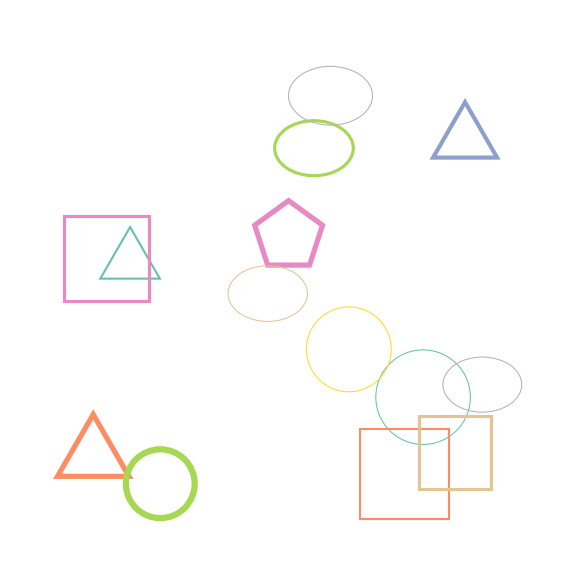[{"shape": "circle", "thickness": 0.5, "radius": 0.41, "center": [0.733, 0.311]}, {"shape": "triangle", "thickness": 1, "radius": 0.3, "center": [0.225, 0.546]}, {"shape": "square", "thickness": 1, "radius": 0.39, "center": [0.701, 0.179]}, {"shape": "triangle", "thickness": 2.5, "radius": 0.36, "center": [0.161, 0.21]}, {"shape": "triangle", "thickness": 2, "radius": 0.32, "center": [0.805, 0.758]}, {"shape": "pentagon", "thickness": 2.5, "radius": 0.31, "center": [0.5, 0.59]}, {"shape": "square", "thickness": 1.5, "radius": 0.37, "center": [0.184, 0.551]}, {"shape": "circle", "thickness": 3, "radius": 0.3, "center": [0.278, 0.162]}, {"shape": "oval", "thickness": 1.5, "radius": 0.34, "center": [0.544, 0.742]}, {"shape": "circle", "thickness": 0.5, "radius": 0.37, "center": [0.604, 0.394]}, {"shape": "oval", "thickness": 0.5, "radius": 0.34, "center": [0.464, 0.491]}, {"shape": "square", "thickness": 1.5, "radius": 0.31, "center": [0.788, 0.216]}, {"shape": "oval", "thickness": 0.5, "radius": 0.36, "center": [0.572, 0.833]}, {"shape": "oval", "thickness": 0.5, "radius": 0.34, "center": [0.835, 0.333]}]